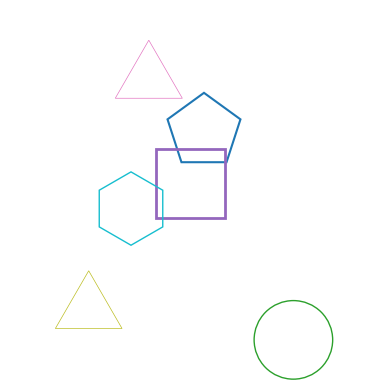[{"shape": "pentagon", "thickness": 1.5, "radius": 0.5, "center": [0.53, 0.659]}, {"shape": "circle", "thickness": 1, "radius": 0.51, "center": [0.762, 0.117]}, {"shape": "square", "thickness": 2, "radius": 0.45, "center": [0.495, 0.524]}, {"shape": "triangle", "thickness": 0.5, "radius": 0.5, "center": [0.386, 0.795]}, {"shape": "triangle", "thickness": 0.5, "radius": 0.5, "center": [0.23, 0.197]}, {"shape": "hexagon", "thickness": 1, "radius": 0.48, "center": [0.34, 0.458]}]